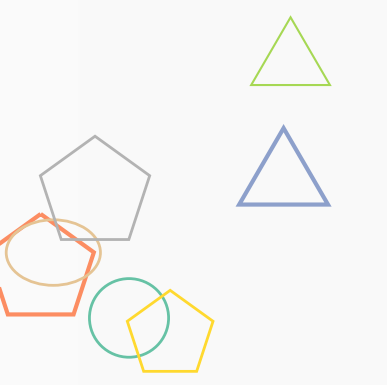[{"shape": "circle", "thickness": 2, "radius": 0.51, "center": [0.333, 0.174]}, {"shape": "pentagon", "thickness": 3, "radius": 0.72, "center": [0.105, 0.3]}, {"shape": "triangle", "thickness": 3, "radius": 0.66, "center": [0.732, 0.535]}, {"shape": "triangle", "thickness": 1.5, "radius": 0.59, "center": [0.75, 0.838]}, {"shape": "pentagon", "thickness": 2, "radius": 0.58, "center": [0.439, 0.13]}, {"shape": "oval", "thickness": 2, "radius": 0.61, "center": [0.138, 0.344]}, {"shape": "pentagon", "thickness": 2, "radius": 0.74, "center": [0.245, 0.498]}]